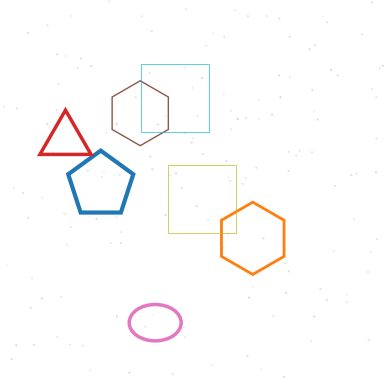[{"shape": "pentagon", "thickness": 3, "radius": 0.44, "center": [0.262, 0.52]}, {"shape": "hexagon", "thickness": 2, "radius": 0.47, "center": [0.657, 0.381]}, {"shape": "triangle", "thickness": 2.5, "radius": 0.38, "center": [0.17, 0.637]}, {"shape": "hexagon", "thickness": 1, "radius": 0.42, "center": [0.364, 0.706]}, {"shape": "oval", "thickness": 2.5, "radius": 0.34, "center": [0.403, 0.162]}, {"shape": "square", "thickness": 0.5, "radius": 0.45, "center": [0.525, 0.483]}, {"shape": "square", "thickness": 0.5, "radius": 0.44, "center": [0.454, 0.746]}]